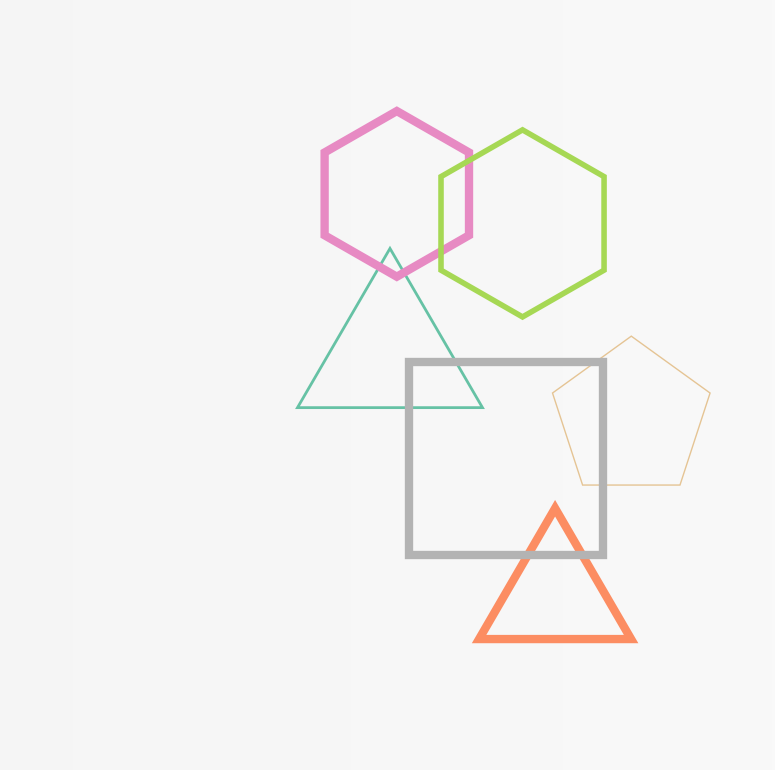[{"shape": "triangle", "thickness": 1, "radius": 0.69, "center": [0.503, 0.54]}, {"shape": "triangle", "thickness": 3, "radius": 0.57, "center": [0.716, 0.227]}, {"shape": "hexagon", "thickness": 3, "radius": 0.54, "center": [0.512, 0.748]}, {"shape": "hexagon", "thickness": 2, "radius": 0.61, "center": [0.674, 0.71]}, {"shape": "pentagon", "thickness": 0.5, "radius": 0.53, "center": [0.815, 0.457]}, {"shape": "square", "thickness": 3, "radius": 0.63, "center": [0.652, 0.405]}]